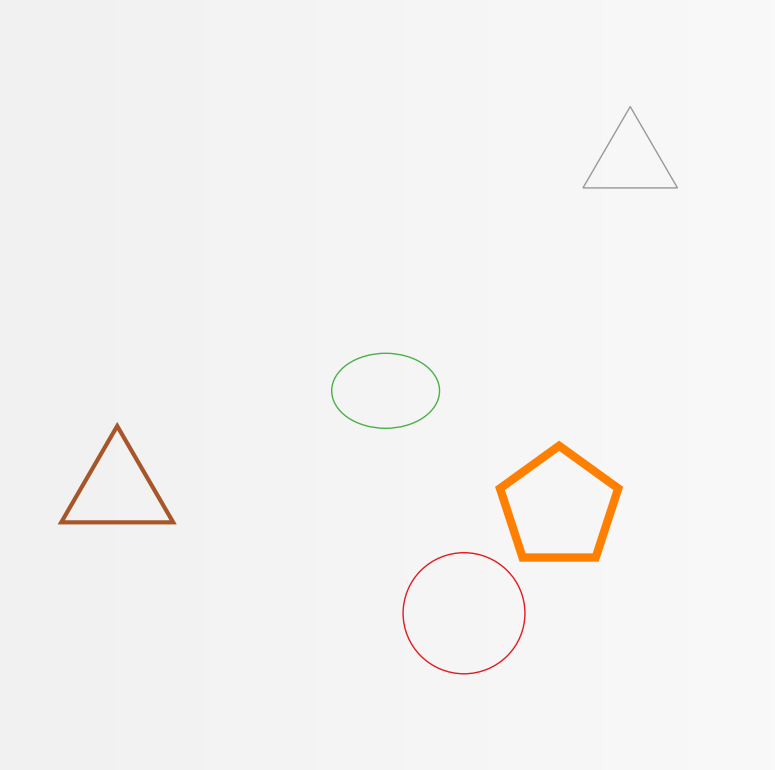[{"shape": "circle", "thickness": 0.5, "radius": 0.39, "center": [0.599, 0.204]}, {"shape": "oval", "thickness": 0.5, "radius": 0.35, "center": [0.498, 0.492]}, {"shape": "pentagon", "thickness": 3, "radius": 0.4, "center": [0.721, 0.341]}, {"shape": "triangle", "thickness": 1.5, "radius": 0.42, "center": [0.151, 0.363]}, {"shape": "triangle", "thickness": 0.5, "radius": 0.35, "center": [0.813, 0.791]}]